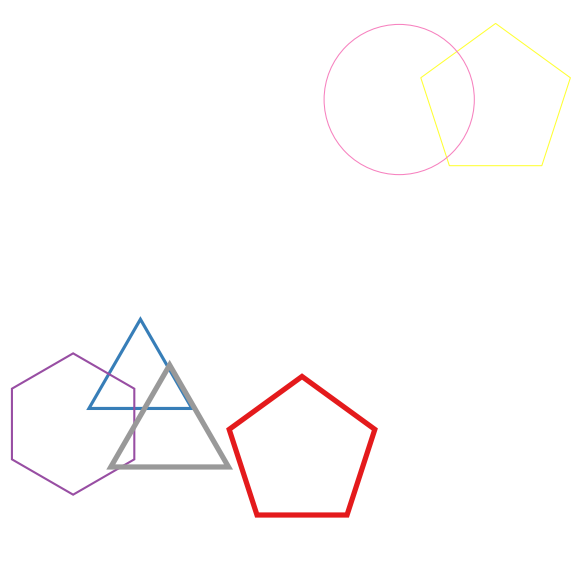[{"shape": "pentagon", "thickness": 2.5, "radius": 0.66, "center": [0.523, 0.215]}, {"shape": "triangle", "thickness": 1.5, "radius": 0.51, "center": [0.243, 0.343]}, {"shape": "hexagon", "thickness": 1, "radius": 0.61, "center": [0.127, 0.265]}, {"shape": "pentagon", "thickness": 0.5, "radius": 0.68, "center": [0.858, 0.822]}, {"shape": "circle", "thickness": 0.5, "radius": 0.65, "center": [0.691, 0.827]}, {"shape": "triangle", "thickness": 2.5, "radius": 0.59, "center": [0.294, 0.249]}]